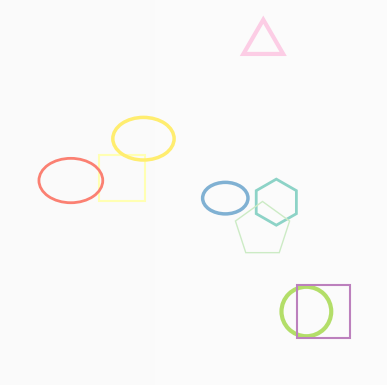[{"shape": "hexagon", "thickness": 2, "radius": 0.3, "center": [0.713, 0.475]}, {"shape": "square", "thickness": 1.5, "radius": 0.3, "center": [0.315, 0.537]}, {"shape": "oval", "thickness": 2, "radius": 0.41, "center": [0.183, 0.531]}, {"shape": "oval", "thickness": 2.5, "radius": 0.29, "center": [0.581, 0.485]}, {"shape": "circle", "thickness": 3, "radius": 0.32, "center": [0.791, 0.191]}, {"shape": "triangle", "thickness": 3, "radius": 0.3, "center": [0.679, 0.89]}, {"shape": "square", "thickness": 1.5, "radius": 0.34, "center": [0.834, 0.191]}, {"shape": "pentagon", "thickness": 1, "radius": 0.37, "center": [0.677, 0.403]}, {"shape": "oval", "thickness": 2.5, "radius": 0.4, "center": [0.37, 0.64]}]